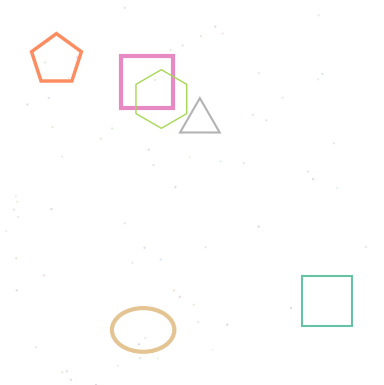[{"shape": "square", "thickness": 1.5, "radius": 0.32, "center": [0.85, 0.218]}, {"shape": "pentagon", "thickness": 2.5, "radius": 0.34, "center": [0.147, 0.845]}, {"shape": "square", "thickness": 3, "radius": 0.34, "center": [0.381, 0.787]}, {"shape": "hexagon", "thickness": 1, "radius": 0.38, "center": [0.419, 0.743]}, {"shape": "oval", "thickness": 3, "radius": 0.41, "center": [0.372, 0.143]}, {"shape": "triangle", "thickness": 1.5, "radius": 0.3, "center": [0.519, 0.686]}]